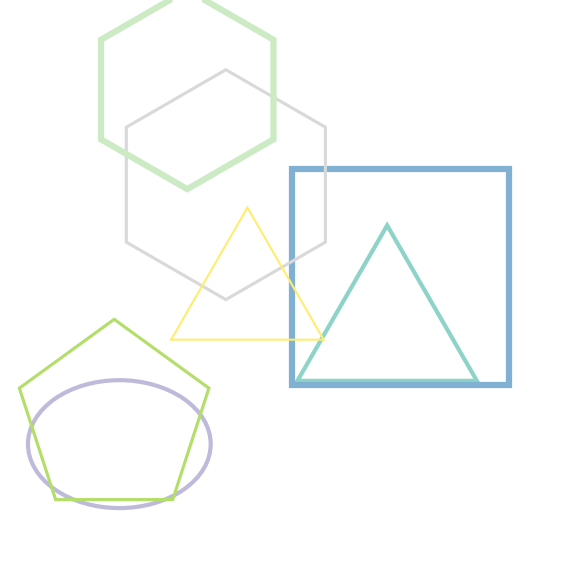[{"shape": "triangle", "thickness": 2, "radius": 0.9, "center": [0.67, 0.429]}, {"shape": "oval", "thickness": 2, "radius": 0.79, "center": [0.207, 0.23]}, {"shape": "square", "thickness": 3, "radius": 0.94, "center": [0.694, 0.52]}, {"shape": "pentagon", "thickness": 1.5, "radius": 0.86, "center": [0.198, 0.274]}, {"shape": "hexagon", "thickness": 1.5, "radius": 1.0, "center": [0.391, 0.679]}, {"shape": "hexagon", "thickness": 3, "radius": 0.86, "center": [0.324, 0.844]}, {"shape": "triangle", "thickness": 1, "radius": 0.76, "center": [0.428, 0.487]}]